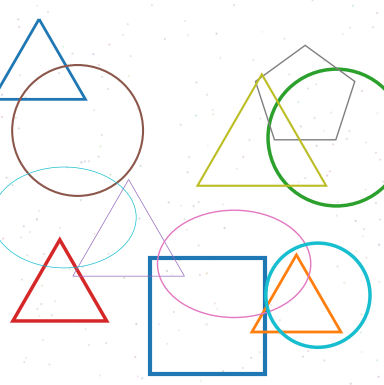[{"shape": "triangle", "thickness": 2, "radius": 0.69, "center": [0.101, 0.811]}, {"shape": "square", "thickness": 3, "radius": 0.75, "center": [0.539, 0.179]}, {"shape": "triangle", "thickness": 2, "radius": 0.67, "center": [0.77, 0.204]}, {"shape": "circle", "thickness": 2.5, "radius": 0.89, "center": [0.874, 0.643]}, {"shape": "triangle", "thickness": 2.5, "radius": 0.7, "center": [0.155, 0.237]}, {"shape": "triangle", "thickness": 0.5, "radius": 0.84, "center": [0.334, 0.366]}, {"shape": "circle", "thickness": 1.5, "radius": 0.85, "center": [0.202, 0.661]}, {"shape": "oval", "thickness": 1, "radius": 1.0, "center": [0.608, 0.315]}, {"shape": "pentagon", "thickness": 1, "radius": 0.68, "center": [0.793, 0.747]}, {"shape": "triangle", "thickness": 1.5, "radius": 0.96, "center": [0.68, 0.614]}, {"shape": "oval", "thickness": 0.5, "radius": 0.94, "center": [0.167, 0.435]}, {"shape": "circle", "thickness": 2.5, "radius": 0.68, "center": [0.826, 0.233]}]